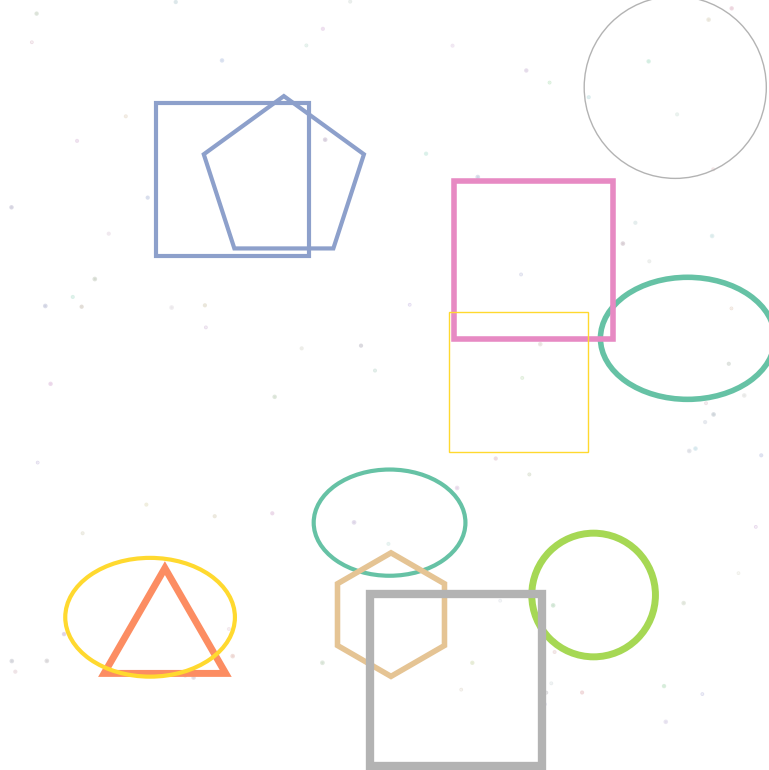[{"shape": "oval", "thickness": 2, "radius": 0.57, "center": [0.893, 0.561]}, {"shape": "oval", "thickness": 1.5, "radius": 0.49, "center": [0.506, 0.321]}, {"shape": "triangle", "thickness": 2.5, "radius": 0.46, "center": [0.214, 0.171]}, {"shape": "pentagon", "thickness": 1.5, "radius": 0.55, "center": [0.369, 0.766]}, {"shape": "square", "thickness": 1.5, "radius": 0.5, "center": [0.302, 0.767]}, {"shape": "square", "thickness": 2, "radius": 0.51, "center": [0.693, 0.662]}, {"shape": "circle", "thickness": 2.5, "radius": 0.4, "center": [0.771, 0.227]}, {"shape": "square", "thickness": 0.5, "radius": 0.45, "center": [0.673, 0.504]}, {"shape": "oval", "thickness": 1.5, "radius": 0.55, "center": [0.195, 0.198]}, {"shape": "hexagon", "thickness": 2, "radius": 0.4, "center": [0.508, 0.202]}, {"shape": "square", "thickness": 3, "radius": 0.56, "center": [0.592, 0.117]}, {"shape": "circle", "thickness": 0.5, "radius": 0.59, "center": [0.877, 0.887]}]